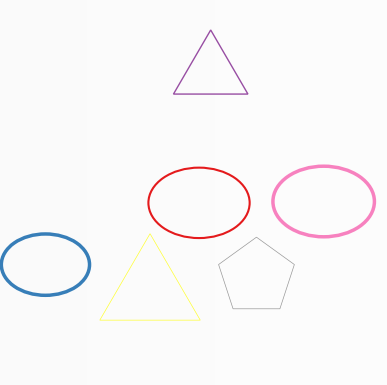[{"shape": "oval", "thickness": 1.5, "radius": 0.65, "center": [0.514, 0.473]}, {"shape": "oval", "thickness": 2.5, "radius": 0.57, "center": [0.117, 0.313]}, {"shape": "triangle", "thickness": 1, "radius": 0.55, "center": [0.544, 0.811]}, {"shape": "triangle", "thickness": 0.5, "radius": 0.75, "center": [0.387, 0.243]}, {"shape": "oval", "thickness": 2.5, "radius": 0.65, "center": [0.835, 0.477]}, {"shape": "pentagon", "thickness": 0.5, "radius": 0.51, "center": [0.662, 0.281]}]